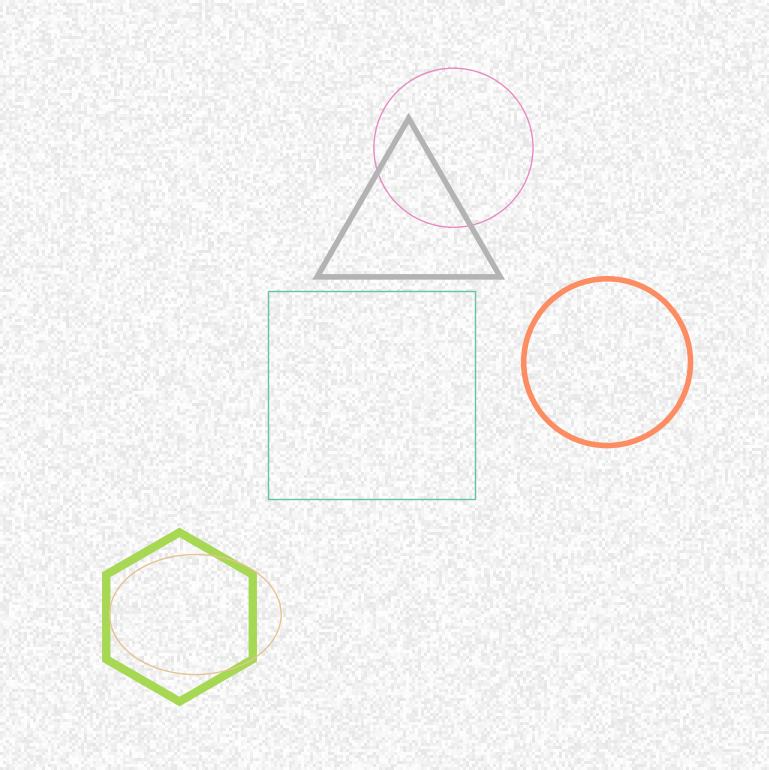[{"shape": "square", "thickness": 0.5, "radius": 0.67, "center": [0.483, 0.487]}, {"shape": "circle", "thickness": 2, "radius": 0.54, "center": [0.788, 0.53]}, {"shape": "circle", "thickness": 0.5, "radius": 0.52, "center": [0.589, 0.808]}, {"shape": "hexagon", "thickness": 3, "radius": 0.55, "center": [0.233, 0.199]}, {"shape": "oval", "thickness": 0.5, "radius": 0.56, "center": [0.254, 0.202]}, {"shape": "triangle", "thickness": 2, "radius": 0.69, "center": [0.531, 0.709]}]